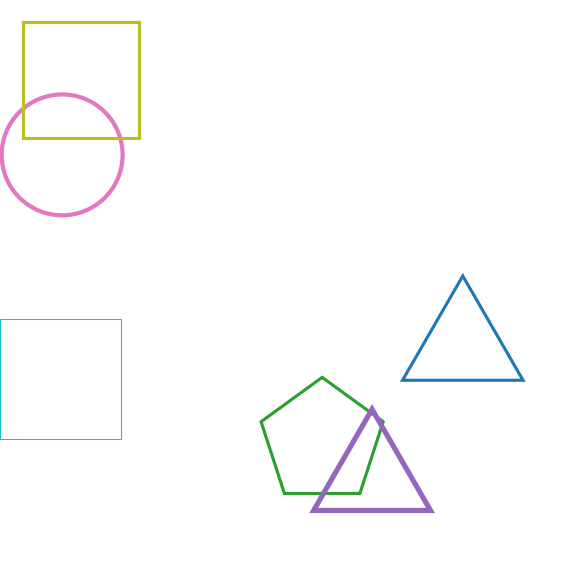[{"shape": "triangle", "thickness": 1.5, "radius": 0.6, "center": [0.801, 0.401]}, {"shape": "pentagon", "thickness": 1.5, "radius": 0.56, "center": [0.558, 0.235]}, {"shape": "triangle", "thickness": 2.5, "radius": 0.58, "center": [0.644, 0.174]}, {"shape": "circle", "thickness": 2, "radius": 0.52, "center": [0.108, 0.731]}, {"shape": "square", "thickness": 1.5, "radius": 0.5, "center": [0.141, 0.861]}, {"shape": "square", "thickness": 0.5, "radius": 0.52, "center": [0.104, 0.343]}]